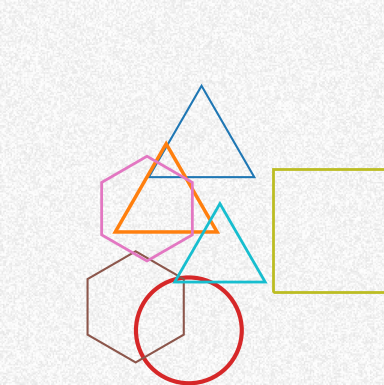[{"shape": "triangle", "thickness": 1.5, "radius": 0.79, "center": [0.524, 0.619]}, {"shape": "triangle", "thickness": 2.5, "radius": 0.76, "center": [0.432, 0.474]}, {"shape": "circle", "thickness": 3, "radius": 0.69, "center": [0.491, 0.142]}, {"shape": "hexagon", "thickness": 1.5, "radius": 0.72, "center": [0.352, 0.203]}, {"shape": "hexagon", "thickness": 2, "radius": 0.68, "center": [0.382, 0.458]}, {"shape": "square", "thickness": 2, "radius": 0.8, "center": [0.869, 0.401]}, {"shape": "triangle", "thickness": 2, "radius": 0.68, "center": [0.571, 0.335]}]